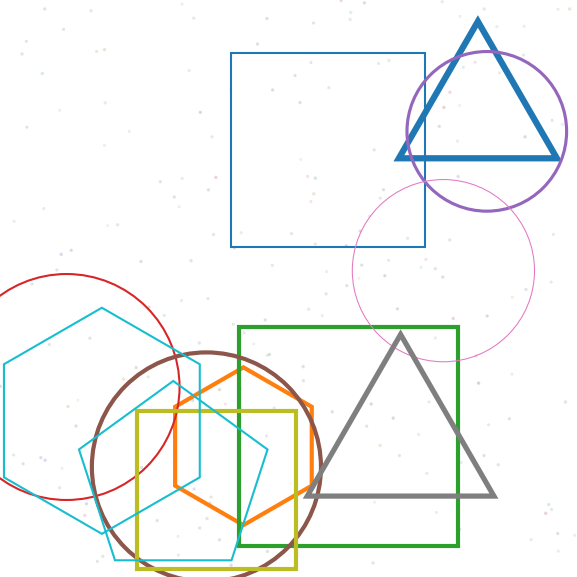[{"shape": "square", "thickness": 1, "radius": 0.84, "center": [0.567, 0.74]}, {"shape": "triangle", "thickness": 3, "radius": 0.79, "center": [0.827, 0.804]}, {"shape": "hexagon", "thickness": 2, "radius": 0.68, "center": [0.422, 0.226]}, {"shape": "square", "thickness": 2, "radius": 0.95, "center": [0.604, 0.243]}, {"shape": "circle", "thickness": 1, "radius": 0.98, "center": [0.115, 0.329]}, {"shape": "circle", "thickness": 1.5, "radius": 0.69, "center": [0.843, 0.772]}, {"shape": "circle", "thickness": 2, "radius": 0.99, "center": [0.357, 0.191]}, {"shape": "circle", "thickness": 0.5, "radius": 0.79, "center": [0.768, 0.53]}, {"shape": "triangle", "thickness": 2.5, "radius": 0.93, "center": [0.694, 0.233]}, {"shape": "square", "thickness": 2, "radius": 0.68, "center": [0.375, 0.151]}, {"shape": "hexagon", "thickness": 1, "radius": 0.98, "center": [0.176, 0.27]}, {"shape": "pentagon", "thickness": 1, "radius": 0.86, "center": [0.3, 0.168]}]